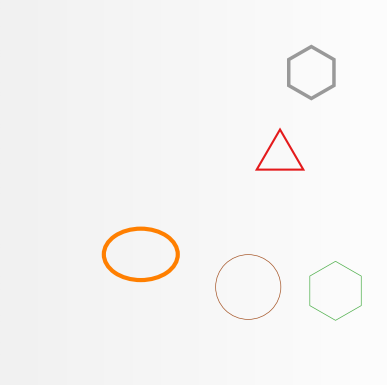[{"shape": "triangle", "thickness": 1.5, "radius": 0.35, "center": [0.723, 0.594]}, {"shape": "hexagon", "thickness": 0.5, "radius": 0.38, "center": [0.866, 0.245]}, {"shape": "oval", "thickness": 3, "radius": 0.48, "center": [0.363, 0.339]}, {"shape": "circle", "thickness": 0.5, "radius": 0.42, "center": [0.641, 0.255]}, {"shape": "hexagon", "thickness": 2.5, "radius": 0.34, "center": [0.803, 0.812]}]